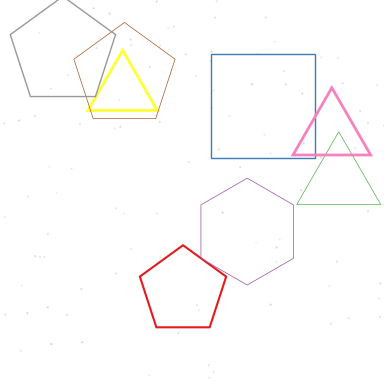[{"shape": "pentagon", "thickness": 1.5, "radius": 0.59, "center": [0.475, 0.245]}, {"shape": "square", "thickness": 1, "radius": 0.67, "center": [0.684, 0.724]}, {"shape": "triangle", "thickness": 0.5, "radius": 0.63, "center": [0.88, 0.532]}, {"shape": "hexagon", "thickness": 0.5, "radius": 0.69, "center": [0.642, 0.398]}, {"shape": "triangle", "thickness": 2, "radius": 0.52, "center": [0.318, 0.765]}, {"shape": "pentagon", "thickness": 0.5, "radius": 0.69, "center": [0.323, 0.804]}, {"shape": "triangle", "thickness": 2, "radius": 0.58, "center": [0.862, 0.656]}, {"shape": "pentagon", "thickness": 1, "radius": 0.72, "center": [0.163, 0.866]}]